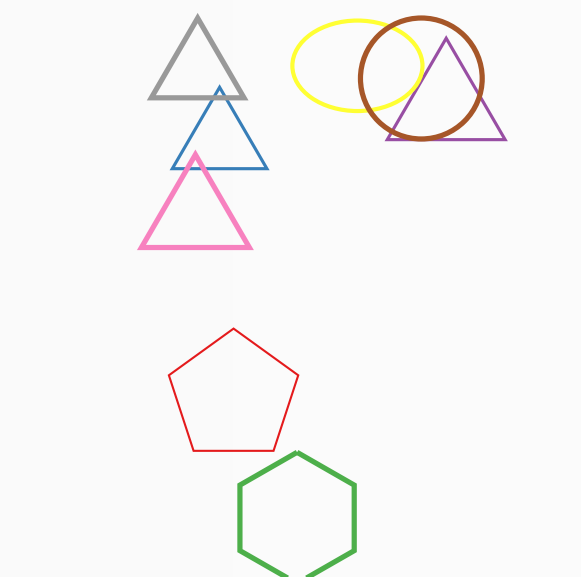[{"shape": "pentagon", "thickness": 1, "radius": 0.59, "center": [0.402, 0.313]}, {"shape": "triangle", "thickness": 1.5, "radius": 0.47, "center": [0.378, 0.754]}, {"shape": "hexagon", "thickness": 2.5, "radius": 0.57, "center": [0.511, 0.102]}, {"shape": "triangle", "thickness": 1.5, "radius": 0.59, "center": [0.768, 0.816]}, {"shape": "oval", "thickness": 2, "radius": 0.56, "center": [0.615, 0.885]}, {"shape": "circle", "thickness": 2.5, "radius": 0.52, "center": [0.725, 0.863]}, {"shape": "triangle", "thickness": 2.5, "radius": 0.54, "center": [0.336, 0.624]}, {"shape": "triangle", "thickness": 2.5, "radius": 0.46, "center": [0.34, 0.876]}]